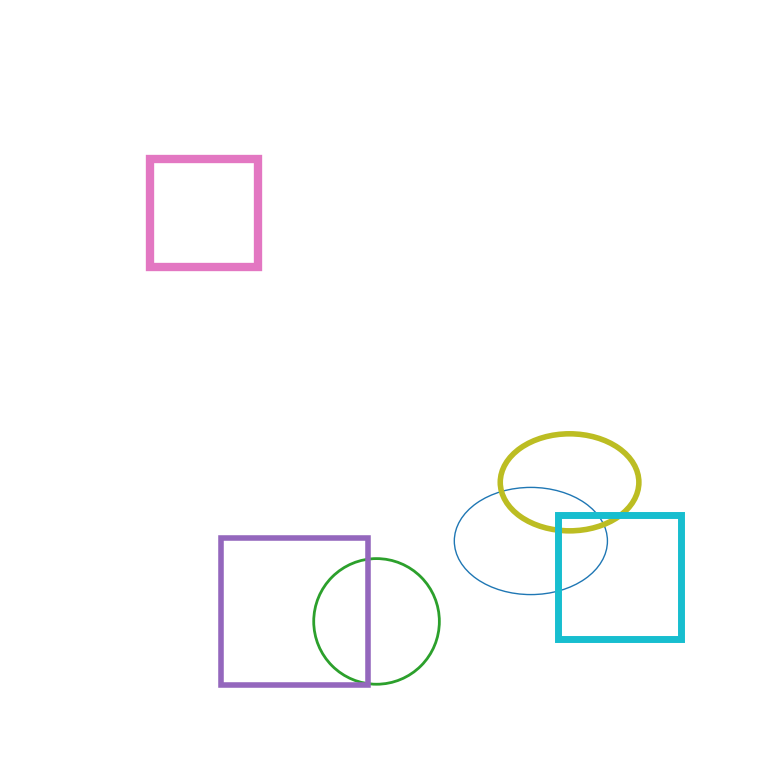[{"shape": "oval", "thickness": 0.5, "radius": 0.5, "center": [0.689, 0.297]}, {"shape": "circle", "thickness": 1, "radius": 0.41, "center": [0.489, 0.193]}, {"shape": "square", "thickness": 2, "radius": 0.48, "center": [0.382, 0.206]}, {"shape": "square", "thickness": 3, "radius": 0.35, "center": [0.265, 0.724]}, {"shape": "oval", "thickness": 2, "radius": 0.45, "center": [0.74, 0.374]}, {"shape": "square", "thickness": 2.5, "radius": 0.4, "center": [0.804, 0.251]}]